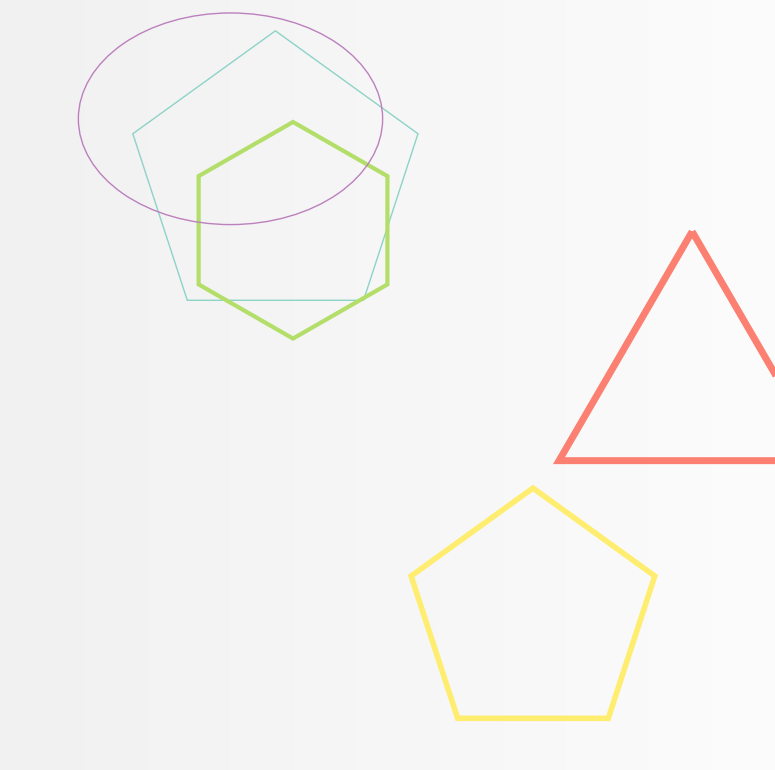[{"shape": "pentagon", "thickness": 0.5, "radius": 0.97, "center": [0.355, 0.767]}, {"shape": "triangle", "thickness": 2.5, "radius": 0.99, "center": [0.893, 0.501]}, {"shape": "hexagon", "thickness": 1.5, "radius": 0.7, "center": [0.378, 0.701]}, {"shape": "oval", "thickness": 0.5, "radius": 0.98, "center": [0.297, 0.846]}, {"shape": "pentagon", "thickness": 2, "radius": 0.83, "center": [0.688, 0.201]}]